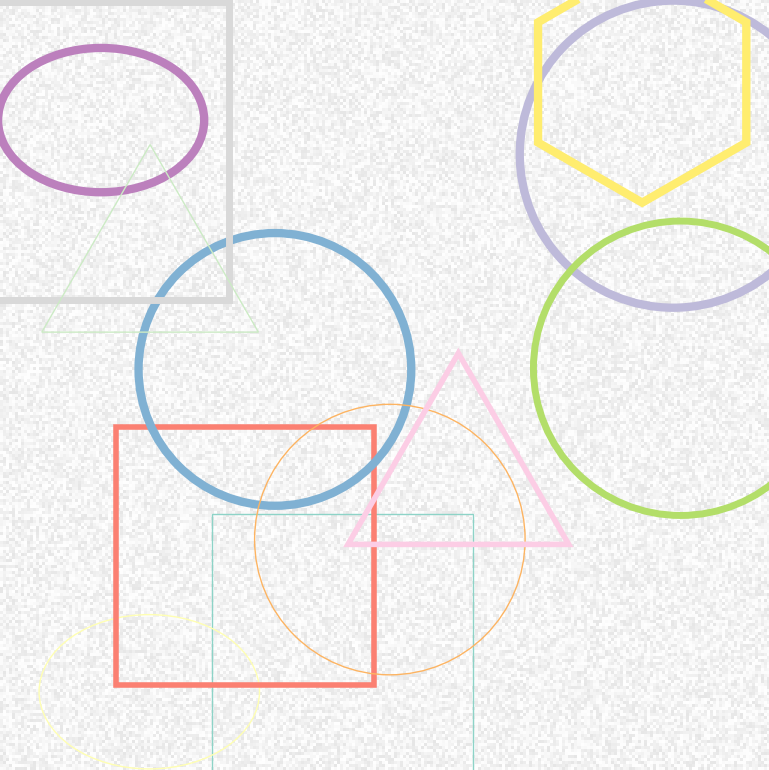[{"shape": "square", "thickness": 0.5, "radius": 0.85, "center": [0.445, 0.163]}, {"shape": "oval", "thickness": 0.5, "radius": 0.72, "center": [0.194, 0.102]}, {"shape": "circle", "thickness": 3, "radius": 1.0, "center": [0.874, 0.8]}, {"shape": "square", "thickness": 2, "radius": 0.84, "center": [0.318, 0.278]}, {"shape": "circle", "thickness": 3, "radius": 0.89, "center": [0.357, 0.52]}, {"shape": "circle", "thickness": 0.5, "radius": 0.88, "center": [0.506, 0.299]}, {"shape": "circle", "thickness": 2.5, "radius": 0.96, "center": [0.884, 0.522]}, {"shape": "triangle", "thickness": 2, "radius": 0.83, "center": [0.595, 0.376]}, {"shape": "square", "thickness": 2.5, "radius": 0.97, "center": [0.104, 0.804]}, {"shape": "oval", "thickness": 3, "radius": 0.67, "center": [0.131, 0.844]}, {"shape": "triangle", "thickness": 0.5, "radius": 0.81, "center": [0.195, 0.65]}, {"shape": "hexagon", "thickness": 3, "radius": 0.78, "center": [0.834, 0.893]}]